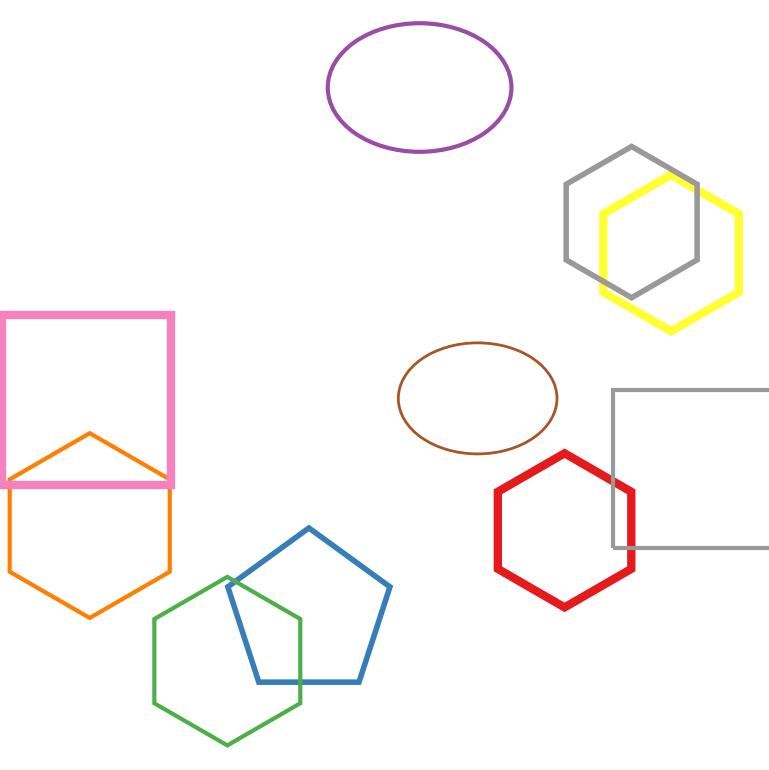[{"shape": "hexagon", "thickness": 3, "radius": 0.5, "center": [0.733, 0.311]}, {"shape": "pentagon", "thickness": 2, "radius": 0.55, "center": [0.401, 0.204]}, {"shape": "hexagon", "thickness": 1.5, "radius": 0.55, "center": [0.295, 0.141]}, {"shape": "oval", "thickness": 1.5, "radius": 0.6, "center": [0.545, 0.886]}, {"shape": "hexagon", "thickness": 1.5, "radius": 0.6, "center": [0.117, 0.317]}, {"shape": "hexagon", "thickness": 3, "radius": 0.51, "center": [0.872, 0.671]}, {"shape": "oval", "thickness": 1, "radius": 0.52, "center": [0.62, 0.483]}, {"shape": "square", "thickness": 3, "radius": 0.55, "center": [0.112, 0.48]}, {"shape": "hexagon", "thickness": 2, "radius": 0.49, "center": [0.82, 0.712]}, {"shape": "square", "thickness": 1.5, "radius": 0.51, "center": [0.899, 0.391]}]